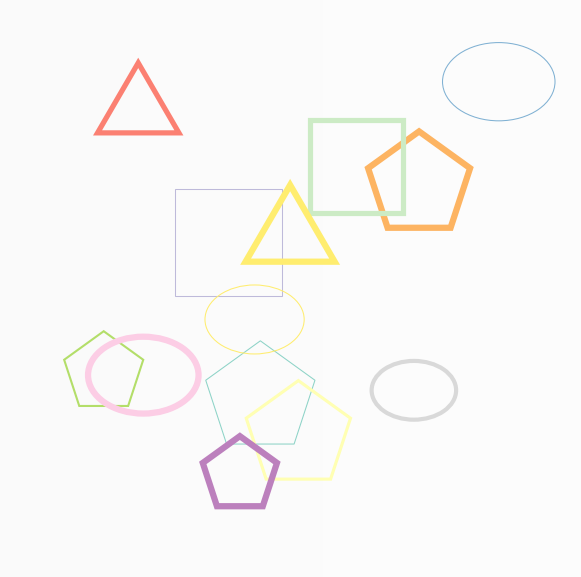[{"shape": "pentagon", "thickness": 0.5, "radius": 0.49, "center": [0.448, 0.31]}, {"shape": "pentagon", "thickness": 1.5, "radius": 0.47, "center": [0.513, 0.246]}, {"shape": "square", "thickness": 0.5, "radius": 0.46, "center": [0.393, 0.579]}, {"shape": "triangle", "thickness": 2.5, "radius": 0.4, "center": [0.238, 0.809]}, {"shape": "oval", "thickness": 0.5, "radius": 0.48, "center": [0.858, 0.858]}, {"shape": "pentagon", "thickness": 3, "radius": 0.46, "center": [0.721, 0.679]}, {"shape": "pentagon", "thickness": 1, "radius": 0.36, "center": [0.178, 0.354]}, {"shape": "oval", "thickness": 3, "radius": 0.48, "center": [0.247, 0.35]}, {"shape": "oval", "thickness": 2, "radius": 0.36, "center": [0.712, 0.323]}, {"shape": "pentagon", "thickness": 3, "radius": 0.34, "center": [0.413, 0.177]}, {"shape": "square", "thickness": 2.5, "radius": 0.4, "center": [0.613, 0.711]}, {"shape": "triangle", "thickness": 3, "radius": 0.44, "center": [0.499, 0.59]}, {"shape": "oval", "thickness": 0.5, "radius": 0.43, "center": [0.438, 0.446]}]